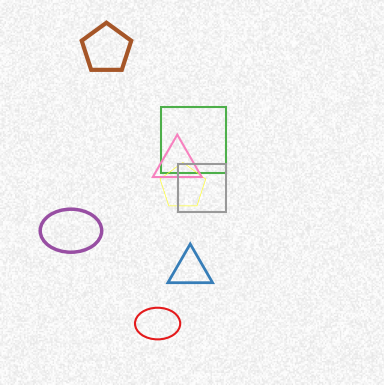[{"shape": "oval", "thickness": 1.5, "radius": 0.29, "center": [0.409, 0.16]}, {"shape": "triangle", "thickness": 2, "radius": 0.34, "center": [0.494, 0.299]}, {"shape": "square", "thickness": 1.5, "radius": 0.43, "center": [0.503, 0.636]}, {"shape": "oval", "thickness": 2.5, "radius": 0.4, "center": [0.184, 0.401]}, {"shape": "pentagon", "thickness": 0.5, "radius": 0.31, "center": [0.475, 0.516]}, {"shape": "pentagon", "thickness": 3, "radius": 0.34, "center": [0.277, 0.873]}, {"shape": "triangle", "thickness": 1.5, "radius": 0.37, "center": [0.461, 0.577]}, {"shape": "square", "thickness": 1.5, "radius": 0.31, "center": [0.525, 0.511]}]